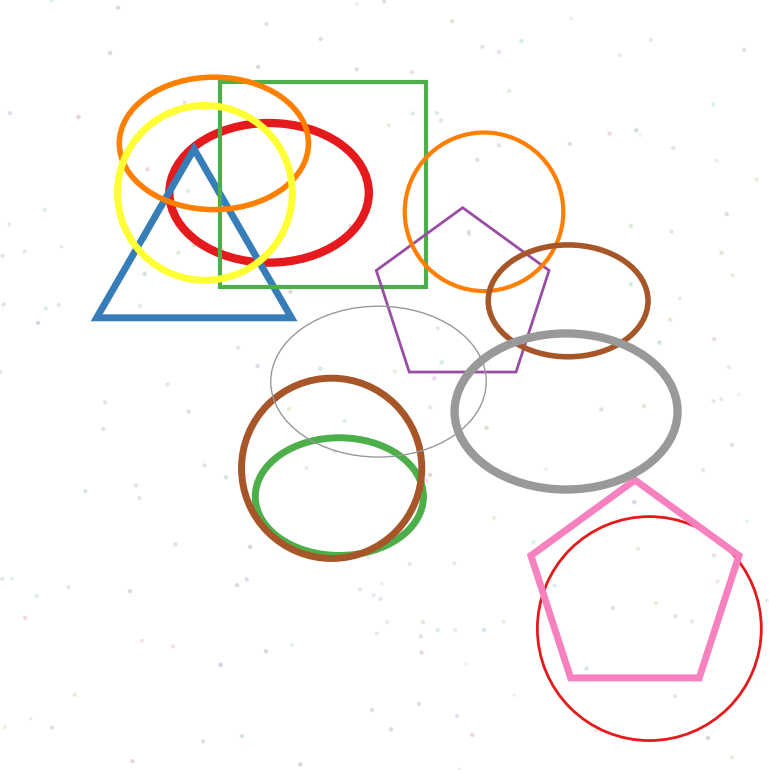[{"shape": "circle", "thickness": 1, "radius": 0.73, "center": [0.843, 0.184]}, {"shape": "oval", "thickness": 3, "radius": 0.65, "center": [0.349, 0.75]}, {"shape": "triangle", "thickness": 2.5, "radius": 0.73, "center": [0.252, 0.66]}, {"shape": "square", "thickness": 1.5, "radius": 0.67, "center": [0.42, 0.76]}, {"shape": "oval", "thickness": 2.5, "radius": 0.55, "center": [0.441, 0.355]}, {"shape": "pentagon", "thickness": 1, "radius": 0.59, "center": [0.601, 0.612]}, {"shape": "oval", "thickness": 2, "radius": 0.61, "center": [0.278, 0.814]}, {"shape": "circle", "thickness": 1.5, "radius": 0.51, "center": [0.629, 0.725]}, {"shape": "circle", "thickness": 2.5, "radius": 0.57, "center": [0.266, 0.75]}, {"shape": "oval", "thickness": 2, "radius": 0.52, "center": [0.738, 0.609]}, {"shape": "circle", "thickness": 2.5, "radius": 0.59, "center": [0.431, 0.392]}, {"shape": "pentagon", "thickness": 2.5, "radius": 0.71, "center": [0.825, 0.235]}, {"shape": "oval", "thickness": 3, "radius": 0.72, "center": [0.735, 0.466]}, {"shape": "oval", "thickness": 0.5, "radius": 0.7, "center": [0.492, 0.504]}]